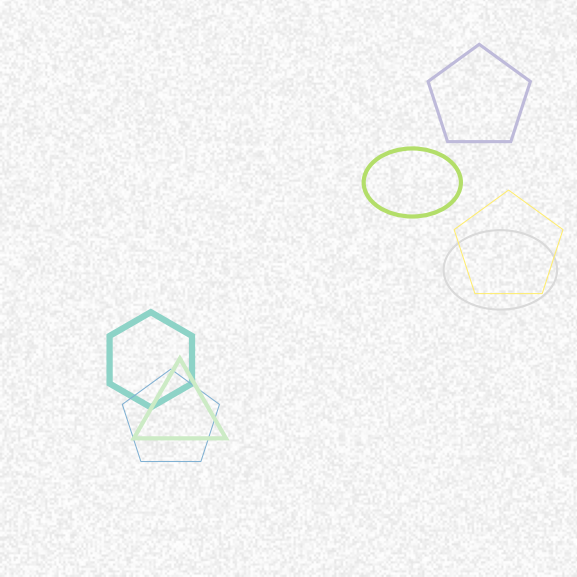[{"shape": "hexagon", "thickness": 3, "radius": 0.41, "center": [0.261, 0.376]}, {"shape": "pentagon", "thickness": 1.5, "radius": 0.47, "center": [0.83, 0.829]}, {"shape": "pentagon", "thickness": 0.5, "radius": 0.44, "center": [0.296, 0.272]}, {"shape": "oval", "thickness": 2, "radius": 0.42, "center": [0.714, 0.683]}, {"shape": "oval", "thickness": 1, "radius": 0.49, "center": [0.866, 0.532]}, {"shape": "triangle", "thickness": 2, "radius": 0.46, "center": [0.311, 0.286]}, {"shape": "pentagon", "thickness": 0.5, "radius": 0.5, "center": [0.881, 0.571]}]